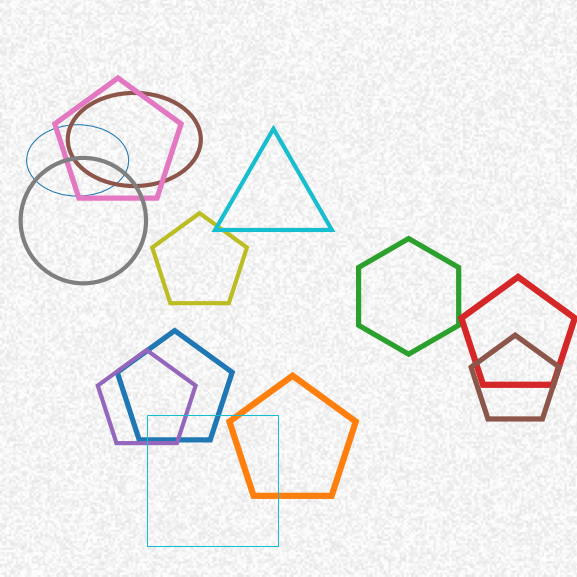[{"shape": "pentagon", "thickness": 2.5, "radius": 0.52, "center": [0.303, 0.322]}, {"shape": "oval", "thickness": 0.5, "radius": 0.44, "center": [0.134, 0.721]}, {"shape": "pentagon", "thickness": 3, "radius": 0.57, "center": [0.507, 0.234]}, {"shape": "hexagon", "thickness": 2.5, "radius": 0.5, "center": [0.708, 0.486]}, {"shape": "pentagon", "thickness": 3, "radius": 0.52, "center": [0.897, 0.416]}, {"shape": "pentagon", "thickness": 2, "radius": 0.45, "center": [0.254, 0.304]}, {"shape": "pentagon", "thickness": 2.5, "radius": 0.4, "center": [0.892, 0.339]}, {"shape": "oval", "thickness": 2, "radius": 0.58, "center": [0.233, 0.758]}, {"shape": "pentagon", "thickness": 2.5, "radius": 0.57, "center": [0.204, 0.749]}, {"shape": "circle", "thickness": 2, "radius": 0.54, "center": [0.144, 0.617]}, {"shape": "pentagon", "thickness": 2, "radius": 0.43, "center": [0.346, 0.544]}, {"shape": "triangle", "thickness": 2, "radius": 0.58, "center": [0.474, 0.659]}, {"shape": "square", "thickness": 0.5, "radius": 0.57, "center": [0.368, 0.167]}]